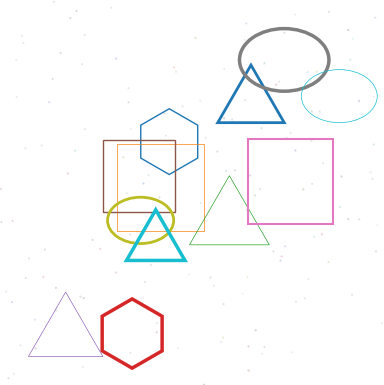[{"shape": "hexagon", "thickness": 1, "radius": 0.43, "center": [0.44, 0.632]}, {"shape": "triangle", "thickness": 2, "radius": 0.5, "center": [0.652, 0.731]}, {"shape": "square", "thickness": 0.5, "radius": 0.56, "center": [0.417, 0.512]}, {"shape": "triangle", "thickness": 0.5, "radius": 0.6, "center": [0.596, 0.424]}, {"shape": "hexagon", "thickness": 2.5, "radius": 0.45, "center": [0.343, 0.134]}, {"shape": "triangle", "thickness": 0.5, "radius": 0.56, "center": [0.17, 0.13]}, {"shape": "square", "thickness": 1, "radius": 0.47, "center": [0.36, 0.544]}, {"shape": "square", "thickness": 1.5, "radius": 0.55, "center": [0.754, 0.529]}, {"shape": "oval", "thickness": 2.5, "radius": 0.58, "center": [0.738, 0.844]}, {"shape": "oval", "thickness": 2, "radius": 0.43, "center": [0.365, 0.428]}, {"shape": "oval", "thickness": 0.5, "radius": 0.49, "center": [0.881, 0.75]}, {"shape": "triangle", "thickness": 2.5, "radius": 0.44, "center": [0.404, 0.367]}]